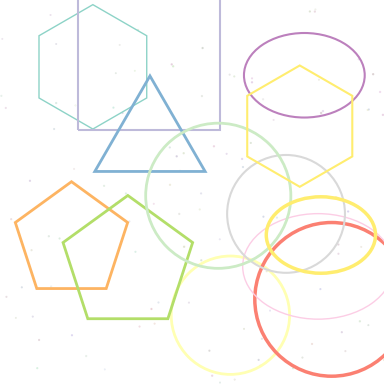[{"shape": "hexagon", "thickness": 1, "radius": 0.81, "center": [0.241, 0.826]}, {"shape": "circle", "thickness": 2, "radius": 0.77, "center": [0.598, 0.181]}, {"shape": "square", "thickness": 1.5, "radius": 0.93, "center": [0.387, 0.848]}, {"shape": "circle", "thickness": 2.5, "radius": 1.0, "center": [0.861, 0.222]}, {"shape": "triangle", "thickness": 2, "radius": 0.83, "center": [0.39, 0.637]}, {"shape": "pentagon", "thickness": 2, "radius": 0.77, "center": [0.186, 0.375]}, {"shape": "pentagon", "thickness": 2, "radius": 0.88, "center": [0.332, 0.315]}, {"shape": "oval", "thickness": 1, "radius": 0.98, "center": [0.826, 0.308]}, {"shape": "circle", "thickness": 1.5, "radius": 0.77, "center": [0.743, 0.444]}, {"shape": "oval", "thickness": 1.5, "radius": 0.78, "center": [0.79, 0.805]}, {"shape": "circle", "thickness": 2, "radius": 0.94, "center": [0.567, 0.492]}, {"shape": "hexagon", "thickness": 1.5, "radius": 0.79, "center": [0.779, 0.672]}, {"shape": "oval", "thickness": 2.5, "radius": 0.71, "center": [0.833, 0.39]}]